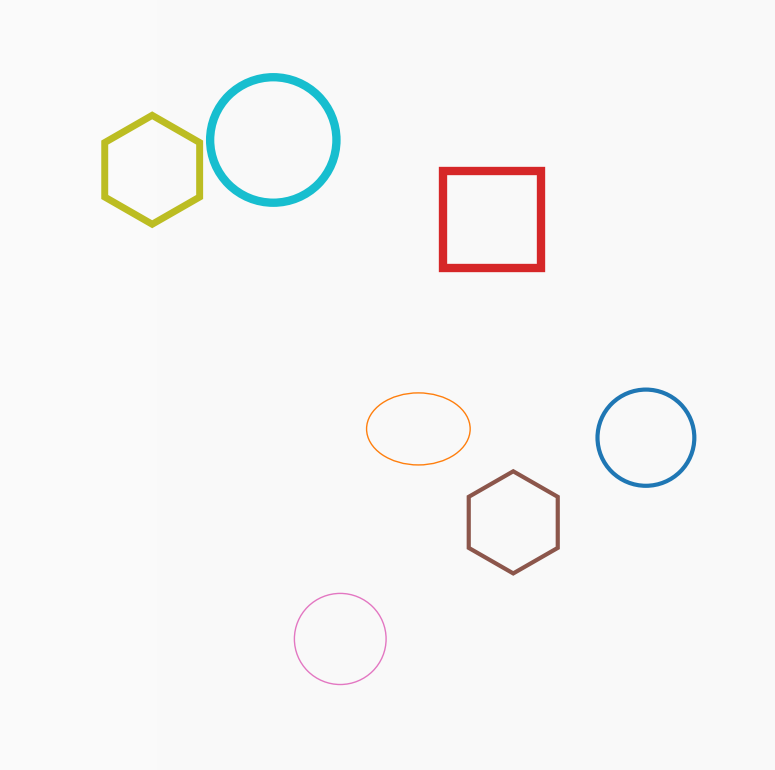[{"shape": "circle", "thickness": 1.5, "radius": 0.31, "center": [0.833, 0.432]}, {"shape": "oval", "thickness": 0.5, "radius": 0.33, "center": [0.54, 0.443]}, {"shape": "square", "thickness": 3, "radius": 0.32, "center": [0.635, 0.715]}, {"shape": "hexagon", "thickness": 1.5, "radius": 0.33, "center": [0.662, 0.322]}, {"shape": "circle", "thickness": 0.5, "radius": 0.3, "center": [0.439, 0.17]}, {"shape": "hexagon", "thickness": 2.5, "radius": 0.35, "center": [0.196, 0.779]}, {"shape": "circle", "thickness": 3, "radius": 0.41, "center": [0.353, 0.818]}]